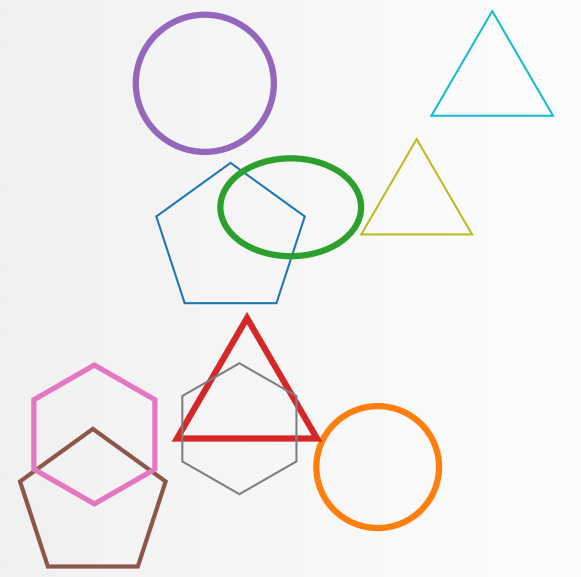[{"shape": "pentagon", "thickness": 1, "radius": 0.67, "center": [0.397, 0.583]}, {"shape": "circle", "thickness": 3, "radius": 0.53, "center": [0.65, 0.19]}, {"shape": "oval", "thickness": 3, "radius": 0.61, "center": [0.5, 0.64]}, {"shape": "triangle", "thickness": 3, "radius": 0.7, "center": [0.425, 0.309]}, {"shape": "circle", "thickness": 3, "radius": 0.59, "center": [0.352, 0.855]}, {"shape": "pentagon", "thickness": 2, "radius": 0.66, "center": [0.16, 0.125]}, {"shape": "hexagon", "thickness": 2.5, "radius": 0.6, "center": [0.162, 0.247]}, {"shape": "hexagon", "thickness": 1, "radius": 0.57, "center": [0.412, 0.257]}, {"shape": "triangle", "thickness": 1, "radius": 0.55, "center": [0.717, 0.648]}, {"shape": "triangle", "thickness": 1, "radius": 0.6, "center": [0.847, 0.859]}]